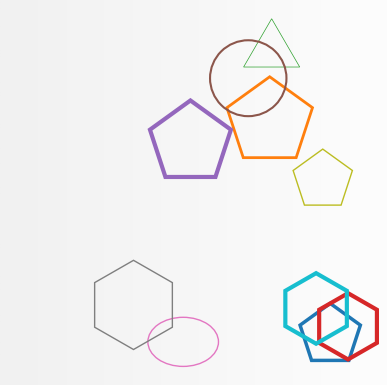[{"shape": "pentagon", "thickness": 2.5, "radius": 0.41, "center": [0.852, 0.13]}, {"shape": "pentagon", "thickness": 2, "radius": 0.58, "center": [0.696, 0.684]}, {"shape": "triangle", "thickness": 0.5, "radius": 0.42, "center": [0.701, 0.868]}, {"shape": "hexagon", "thickness": 3, "radius": 0.43, "center": [0.898, 0.152]}, {"shape": "pentagon", "thickness": 3, "radius": 0.55, "center": [0.491, 0.629]}, {"shape": "circle", "thickness": 1.5, "radius": 0.49, "center": [0.641, 0.797]}, {"shape": "oval", "thickness": 1, "radius": 0.46, "center": [0.473, 0.112]}, {"shape": "hexagon", "thickness": 1, "radius": 0.58, "center": [0.345, 0.208]}, {"shape": "pentagon", "thickness": 1, "radius": 0.4, "center": [0.833, 0.532]}, {"shape": "hexagon", "thickness": 3, "radius": 0.46, "center": [0.816, 0.199]}]